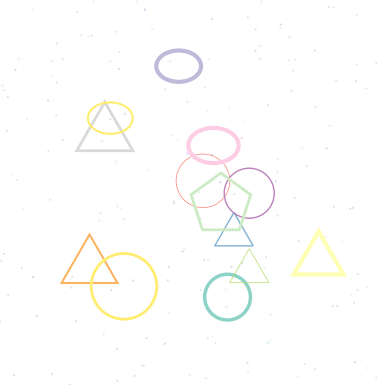[{"shape": "circle", "thickness": 2.5, "radius": 0.3, "center": [0.591, 0.228]}, {"shape": "triangle", "thickness": 3, "radius": 0.37, "center": [0.828, 0.324]}, {"shape": "oval", "thickness": 3, "radius": 0.29, "center": [0.464, 0.828]}, {"shape": "circle", "thickness": 0.5, "radius": 0.35, "center": [0.527, 0.53]}, {"shape": "triangle", "thickness": 1, "radius": 0.29, "center": [0.608, 0.39]}, {"shape": "triangle", "thickness": 1.5, "radius": 0.42, "center": [0.233, 0.307]}, {"shape": "triangle", "thickness": 0.5, "radius": 0.29, "center": [0.647, 0.295]}, {"shape": "oval", "thickness": 3, "radius": 0.33, "center": [0.555, 0.622]}, {"shape": "triangle", "thickness": 2, "radius": 0.42, "center": [0.272, 0.651]}, {"shape": "circle", "thickness": 1, "radius": 0.32, "center": [0.647, 0.498]}, {"shape": "pentagon", "thickness": 2, "radius": 0.41, "center": [0.574, 0.469]}, {"shape": "circle", "thickness": 2, "radius": 0.43, "center": [0.322, 0.256]}, {"shape": "oval", "thickness": 1.5, "radius": 0.29, "center": [0.287, 0.693]}]